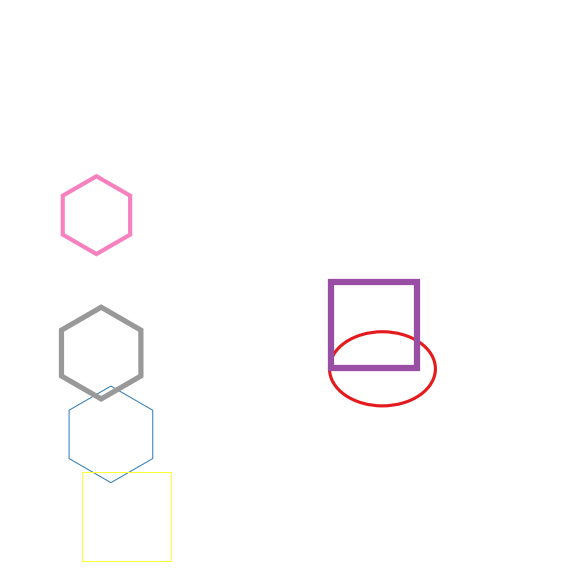[{"shape": "oval", "thickness": 1.5, "radius": 0.46, "center": [0.662, 0.361]}, {"shape": "hexagon", "thickness": 0.5, "radius": 0.42, "center": [0.192, 0.247]}, {"shape": "square", "thickness": 3, "radius": 0.37, "center": [0.648, 0.436]}, {"shape": "square", "thickness": 0.5, "radius": 0.39, "center": [0.22, 0.105]}, {"shape": "hexagon", "thickness": 2, "radius": 0.34, "center": [0.167, 0.627]}, {"shape": "hexagon", "thickness": 2.5, "radius": 0.4, "center": [0.175, 0.388]}]